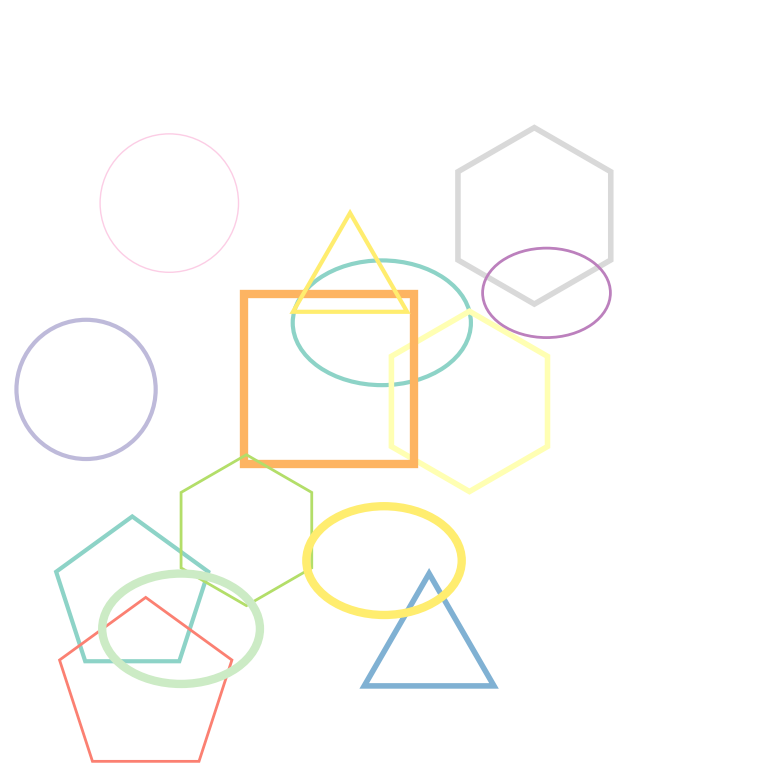[{"shape": "pentagon", "thickness": 1.5, "radius": 0.52, "center": [0.172, 0.225]}, {"shape": "oval", "thickness": 1.5, "radius": 0.58, "center": [0.496, 0.581]}, {"shape": "hexagon", "thickness": 2, "radius": 0.59, "center": [0.61, 0.479]}, {"shape": "circle", "thickness": 1.5, "radius": 0.45, "center": [0.112, 0.494]}, {"shape": "pentagon", "thickness": 1, "radius": 0.59, "center": [0.189, 0.106]}, {"shape": "triangle", "thickness": 2, "radius": 0.49, "center": [0.557, 0.158]}, {"shape": "square", "thickness": 3, "radius": 0.55, "center": [0.427, 0.507]}, {"shape": "hexagon", "thickness": 1, "radius": 0.49, "center": [0.32, 0.311]}, {"shape": "circle", "thickness": 0.5, "radius": 0.45, "center": [0.22, 0.736]}, {"shape": "hexagon", "thickness": 2, "radius": 0.57, "center": [0.694, 0.72]}, {"shape": "oval", "thickness": 1, "radius": 0.41, "center": [0.71, 0.62]}, {"shape": "oval", "thickness": 3, "radius": 0.51, "center": [0.235, 0.183]}, {"shape": "oval", "thickness": 3, "radius": 0.5, "center": [0.499, 0.272]}, {"shape": "triangle", "thickness": 1.5, "radius": 0.43, "center": [0.455, 0.638]}]